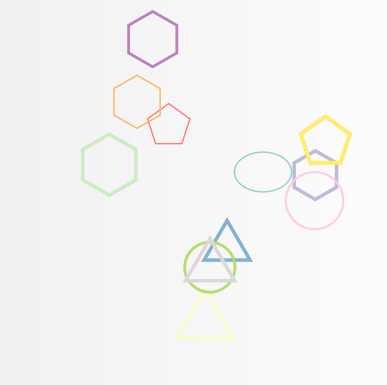[{"shape": "oval", "thickness": 1, "radius": 0.37, "center": [0.679, 0.553]}, {"shape": "triangle", "thickness": 1.5, "radius": 0.42, "center": [0.53, 0.164]}, {"shape": "hexagon", "thickness": 2.5, "radius": 0.32, "center": [0.814, 0.545]}, {"shape": "pentagon", "thickness": 1, "radius": 0.29, "center": [0.435, 0.673]}, {"shape": "triangle", "thickness": 2.5, "radius": 0.34, "center": [0.586, 0.359]}, {"shape": "hexagon", "thickness": 1, "radius": 0.34, "center": [0.354, 0.735]}, {"shape": "circle", "thickness": 2, "radius": 0.32, "center": [0.541, 0.306]}, {"shape": "circle", "thickness": 1.5, "radius": 0.37, "center": [0.812, 0.479]}, {"shape": "triangle", "thickness": 2.5, "radius": 0.37, "center": [0.542, 0.307]}, {"shape": "hexagon", "thickness": 2, "radius": 0.36, "center": [0.394, 0.898]}, {"shape": "hexagon", "thickness": 2.5, "radius": 0.4, "center": [0.282, 0.572]}, {"shape": "pentagon", "thickness": 3, "radius": 0.33, "center": [0.84, 0.631]}]